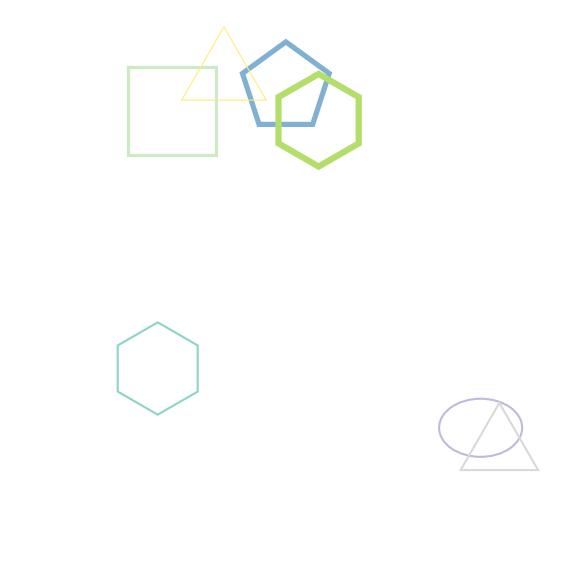[{"shape": "hexagon", "thickness": 1, "radius": 0.4, "center": [0.273, 0.361]}, {"shape": "oval", "thickness": 1, "radius": 0.36, "center": [0.832, 0.258]}, {"shape": "pentagon", "thickness": 2.5, "radius": 0.39, "center": [0.495, 0.848]}, {"shape": "hexagon", "thickness": 3, "radius": 0.4, "center": [0.552, 0.791]}, {"shape": "triangle", "thickness": 1, "radius": 0.39, "center": [0.865, 0.224]}, {"shape": "square", "thickness": 1.5, "radius": 0.38, "center": [0.297, 0.807]}, {"shape": "triangle", "thickness": 0.5, "radius": 0.42, "center": [0.388, 0.868]}]